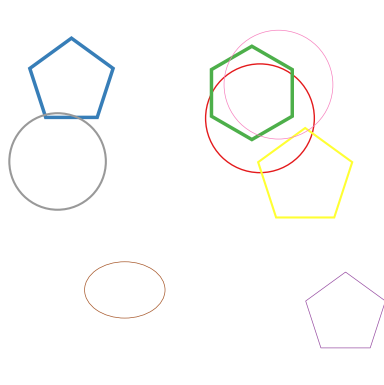[{"shape": "circle", "thickness": 1, "radius": 0.71, "center": [0.675, 0.693]}, {"shape": "pentagon", "thickness": 2.5, "radius": 0.57, "center": [0.186, 0.787]}, {"shape": "hexagon", "thickness": 2.5, "radius": 0.61, "center": [0.654, 0.759]}, {"shape": "pentagon", "thickness": 0.5, "radius": 0.54, "center": [0.898, 0.184]}, {"shape": "pentagon", "thickness": 1.5, "radius": 0.64, "center": [0.793, 0.539]}, {"shape": "oval", "thickness": 0.5, "radius": 0.52, "center": [0.324, 0.247]}, {"shape": "circle", "thickness": 0.5, "radius": 0.71, "center": [0.723, 0.78]}, {"shape": "circle", "thickness": 1.5, "radius": 0.63, "center": [0.15, 0.581]}]